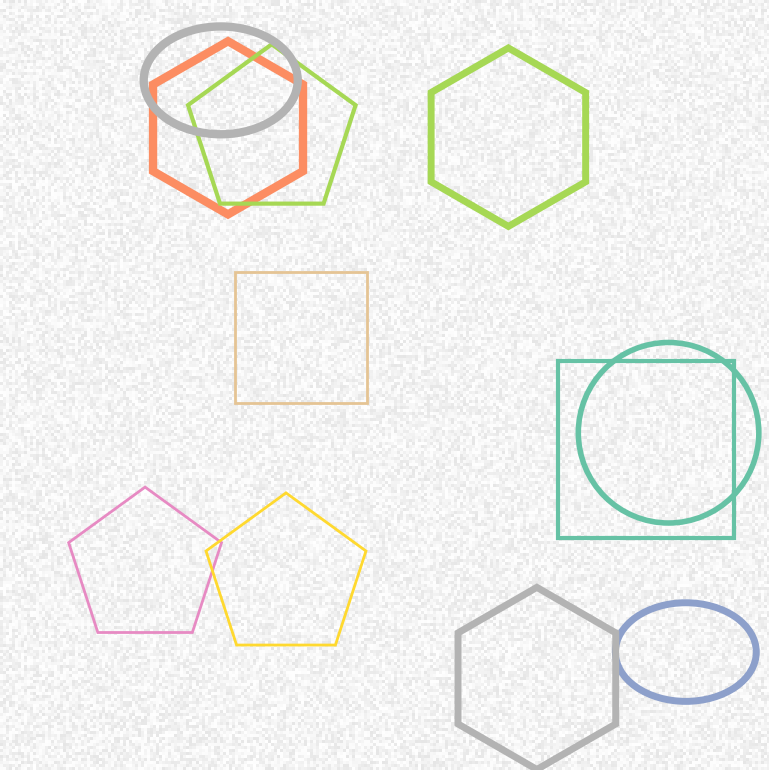[{"shape": "square", "thickness": 1.5, "radius": 0.57, "center": [0.839, 0.416]}, {"shape": "circle", "thickness": 2, "radius": 0.59, "center": [0.868, 0.438]}, {"shape": "hexagon", "thickness": 3, "radius": 0.56, "center": [0.296, 0.834]}, {"shape": "oval", "thickness": 2.5, "radius": 0.46, "center": [0.891, 0.153]}, {"shape": "pentagon", "thickness": 1, "radius": 0.52, "center": [0.188, 0.263]}, {"shape": "hexagon", "thickness": 2.5, "radius": 0.58, "center": [0.66, 0.822]}, {"shape": "pentagon", "thickness": 1.5, "radius": 0.57, "center": [0.353, 0.828]}, {"shape": "pentagon", "thickness": 1, "radius": 0.55, "center": [0.371, 0.251]}, {"shape": "square", "thickness": 1, "radius": 0.43, "center": [0.391, 0.562]}, {"shape": "oval", "thickness": 3, "radius": 0.5, "center": [0.287, 0.896]}, {"shape": "hexagon", "thickness": 2.5, "radius": 0.59, "center": [0.697, 0.119]}]